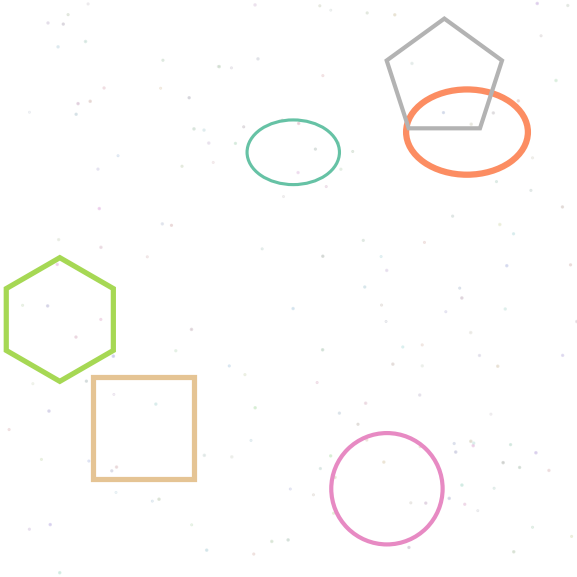[{"shape": "oval", "thickness": 1.5, "radius": 0.4, "center": [0.508, 0.735]}, {"shape": "oval", "thickness": 3, "radius": 0.53, "center": [0.809, 0.77]}, {"shape": "circle", "thickness": 2, "radius": 0.48, "center": [0.67, 0.153]}, {"shape": "hexagon", "thickness": 2.5, "radius": 0.54, "center": [0.104, 0.446]}, {"shape": "square", "thickness": 2.5, "radius": 0.44, "center": [0.248, 0.258]}, {"shape": "pentagon", "thickness": 2, "radius": 0.53, "center": [0.769, 0.862]}]